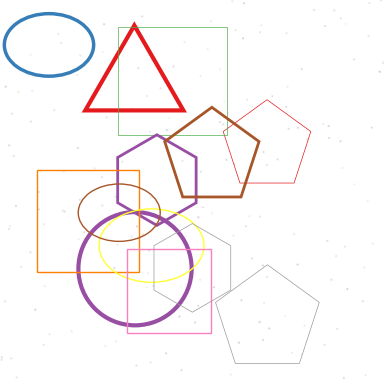[{"shape": "triangle", "thickness": 3, "radius": 0.74, "center": [0.349, 0.787]}, {"shape": "pentagon", "thickness": 0.5, "radius": 0.6, "center": [0.694, 0.621]}, {"shape": "oval", "thickness": 2.5, "radius": 0.58, "center": [0.127, 0.883]}, {"shape": "square", "thickness": 0.5, "radius": 0.71, "center": [0.448, 0.79]}, {"shape": "hexagon", "thickness": 2, "radius": 0.59, "center": [0.408, 0.532]}, {"shape": "circle", "thickness": 3, "radius": 0.74, "center": [0.351, 0.302]}, {"shape": "square", "thickness": 1, "radius": 0.66, "center": [0.229, 0.426]}, {"shape": "oval", "thickness": 1, "radius": 0.68, "center": [0.394, 0.362]}, {"shape": "pentagon", "thickness": 2, "radius": 0.64, "center": [0.55, 0.593]}, {"shape": "oval", "thickness": 1, "radius": 0.53, "center": [0.31, 0.448]}, {"shape": "square", "thickness": 1, "radius": 0.55, "center": [0.439, 0.244]}, {"shape": "pentagon", "thickness": 0.5, "radius": 0.71, "center": [0.695, 0.171]}, {"shape": "hexagon", "thickness": 0.5, "radius": 0.58, "center": [0.5, 0.304]}]